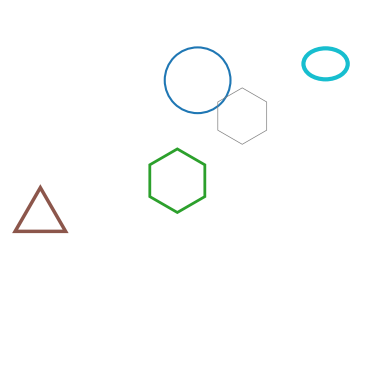[{"shape": "circle", "thickness": 1.5, "radius": 0.43, "center": [0.513, 0.792]}, {"shape": "hexagon", "thickness": 2, "radius": 0.41, "center": [0.461, 0.531]}, {"shape": "triangle", "thickness": 2.5, "radius": 0.38, "center": [0.105, 0.437]}, {"shape": "hexagon", "thickness": 0.5, "radius": 0.37, "center": [0.629, 0.698]}, {"shape": "oval", "thickness": 3, "radius": 0.29, "center": [0.846, 0.834]}]